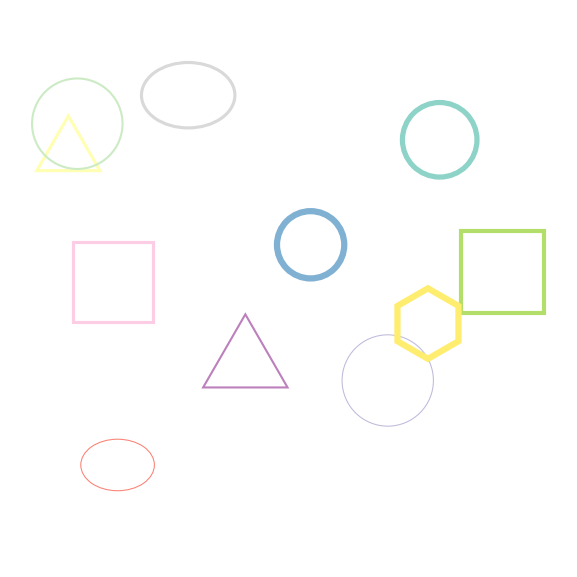[{"shape": "circle", "thickness": 2.5, "radius": 0.32, "center": [0.761, 0.757]}, {"shape": "triangle", "thickness": 1.5, "radius": 0.32, "center": [0.118, 0.735]}, {"shape": "circle", "thickness": 0.5, "radius": 0.4, "center": [0.671, 0.34]}, {"shape": "oval", "thickness": 0.5, "radius": 0.32, "center": [0.204, 0.194]}, {"shape": "circle", "thickness": 3, "radius": 0.29, "center": [0.538, 0.575]}, {"shape": "square", "thickness": 2, "radius": 0.36, "center": [0.87, 0.528]}, {"shape": "square", "thickness": 1.5, "radius": 0.35, "center": [0.196, 0.511]}, {"shape": "oval", "thickness": 1.5, "radius": 0.4, "center": [0.326, 0.834]}, {"shape": "triangle", "thickness": 1, "radius": 0.42, "center": [0.425, 0.37]}, {"shape": "circle", "thickness": 1, "radius": 0.39, "center": [0.134, 0.785]}, {"shape": "hexagon", "thickness": 3, "radius": 0.31, "center": [0.741, 0.439]}]